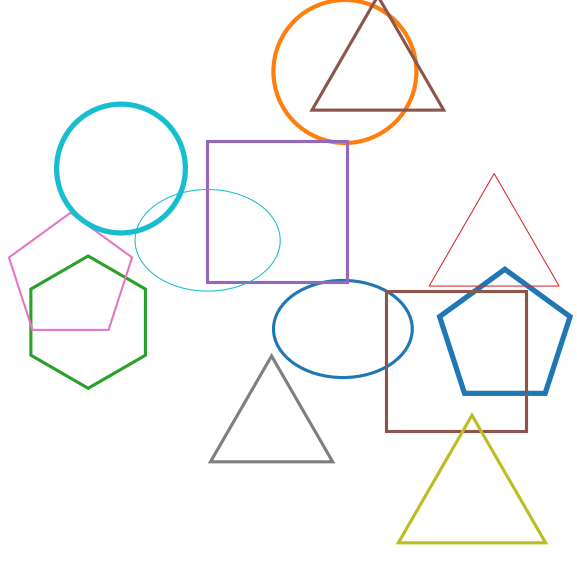[{"shape": "pentagon", "thickness": 2.5, "radius": 0.59, "center": [0.874, 0.414]}, {"shape": "oval", "thickness": 1.5, "radius": 0.6, "center": [0.594, 0.429]}, {"shape": "circle", "thickness": 2, "radius": 0.62, "center": [0.597, 0.875]}, {"shape": "hexagon", "thickness": 1.5, "radius": 0.57, "center": [0.153, 0.441]}, {"shape": "triangle", "thickness": 0.5, "radius": 0.65, "center": [0.856, 0.569]}, {"shape": "square", "thickness": 1.5, "radius": 0.61, "center": [0.48, 0.633]}, {"shape": "triangle", "thickness": 1.5, "radius": 0.66, "center": [0.654, 0.874]}, {"shape": "square", "thickness": 1.5, "radius": 0.61, "center": [0.79, 0.374]}, {"shape": "pentagon", "thickness": 1, "radius": 0.56, "center": [0.122, 0.519]}, {"shape": "triangle", "thickness": 1.5, "radius": 0.61, "center": [0.47, 0.261]}, {"shape": "triangle", "thickness": 1.5, "radius": 0.74, "center": [0.817, 0.133]}, {"shape": "oval", "thickness": 0.5, "radius": 0.63, "center": [0.36, 0.583]}, {"shape": "circle", "thickness": 2.5, "radius": 0.56, "center": [0.209, 0.707]}]